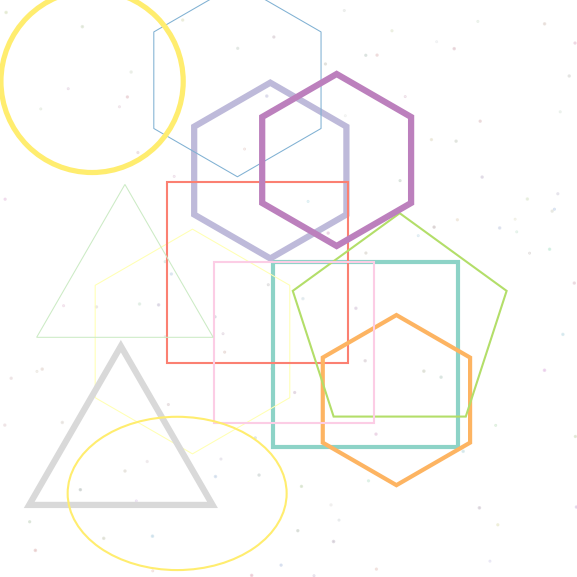[{"shape": "square", "thickness": 2, "radius": 0.8, "center": [0.633, 0.385]}, {"shape": "hexagon", "thickness": 0.5, "radius": 0.97, "center": [0.333, 0.408]}, {"shape": "hexagon", "thickness": 3, "radius": 0.76, "center": [0.468, 0.704]}, {"shape": "square", "thickness": 1, "radius": 0.78, "center": [0.446, 0.528]}, {"shape": "hexagon", "thickness": 0.5, "radius": 0.84, "center": [0.411, 0.86]}, {"shape": "hexagon", "thickness": 2, "radius": 0.74, "center": [0.686, 0.306]}, {"shape": "pentagon", "thickness": 1, "radius": 0.97, "center": [0.692, 0.435]}, {"shape": "square", "thickness": 1, "radius": 0.69, "center": [0.509, 0.406]}, {"shape": "triangle", "thickness": 3, "radius": 0.92, "center": [0.209, 0.216]}, {"shape": "hexagon", "thickness": 3, "radius": 0.74, "center": [0.583, 0.722]}, {"shape": "triangle", "thickness": 0.5, "radius": 0.88, "center": [0.216, 0.503]}, {"shape": "oval", "thickness": 1, "radius": 0.95, "center": [0.307, 0.145]}, {"shape": "circle", "thickness": 2.5, "radius": 0.79, "center": [0.159, 0.858]}]